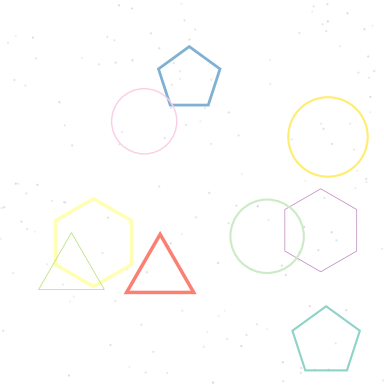[{"shape": "pentagon", "thickness": 1.5, "radius": 0.46, "center": [0.847, 0.112]}, {"shape": "hexagon", "thickness": 2.5, "radius": 0.57, "center": [0.243, 0.37]}, {"shape": "triangle", "thickness": 2.5, "radius": 0.5, "center": [0.416, 0.291]}, {"shape": "pentagon", "thickness": 2, "radius": 0.42, "center": [0.492, 0.795]}, {"shape": "triangle", "thickness": 0.5, "radius": 0.49, "center": [0.186, 0.297]}, {"shape": "circle", "thickness": 1, "radius": 0.42, "center": [0.375, 0.685]}, {"shape": "hexagon", "thickness": 0.5, "radius": 0.54, "center": [0.833, 0.402]}, {"shape": "circle", "thickness": 1.5, "radius": 0.48, "center": [0.694, 0.386]}, {"shape": "circle", "thickness": 1.5, "radius": 0.52, "center": [0.852, 0.644]}]